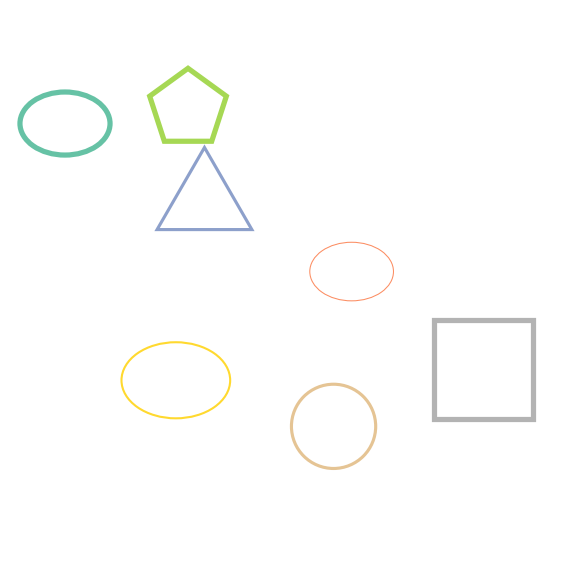[{"shape": "oval", "thickness": 2.5, "radius": 0.39, "center": [0.113, 0.785]}, {"shape": "oval", "thickness": 0.5, "radius": 0.36, "center": [0.609, 0.529]}, {"shape": "triangle", "thickness": 1.5, "radius": 0.47, "center": [0.354, 0.649]}, {"shape": "pentagon", "thickness": 2.5, "radius": 0.35, "center": [0.326, 0.811]}, {"shape": "oval", "thickness": 1, "radius": 0.47, "center": [0.304, 0.341]}, {"shape": "circle", "thickness": 1.5, "radius": 0.36, "center": [0.578, 0.261]}, {"shape": "square", "thickness": 2.5, "radius": 0.43, "center": [0.837, 0.36]}]